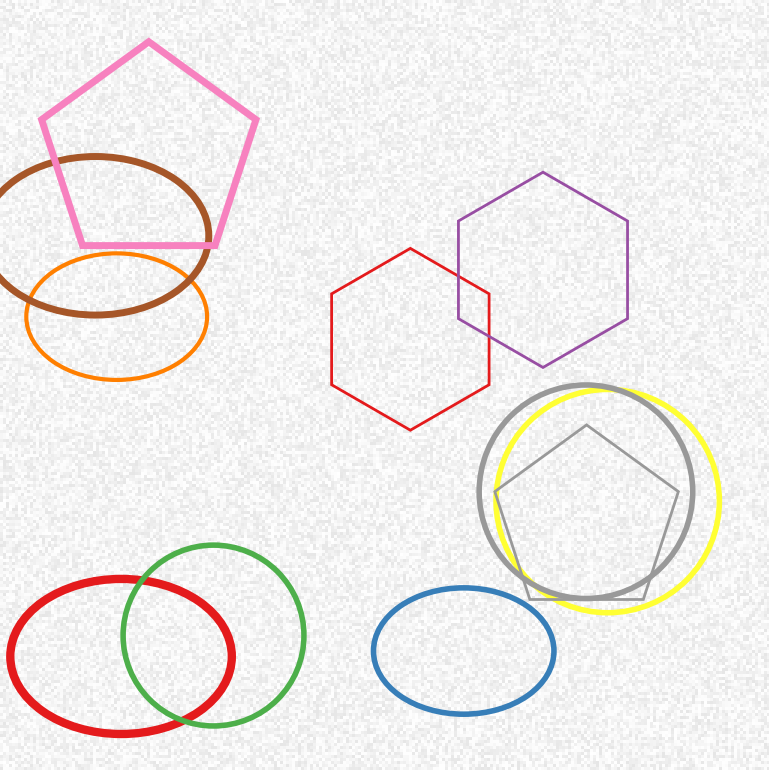[{"shape": "hexagon", "thickness": 1, "radius": 0.59, "center": [0.533, 0.559]}, {"shape": "oval", "thickness": 3, "radius": 0.72, "center": [0.157, 0.147]}, {"shape": "oval", "thickness": 2, "radius": 0.59, "center": [0.602, 0.155]}, {"shape": "circle", "thickness": 2, "radius": 0.59, "center": [0.277, 0.175]}, {"shape": "hexagon", "thickness": 1, "radius": 0.63, "center": [0.705, 0.65]}, {"shape": "oval", "thickness": 1.5, "radius": 0.59, "center": [0.152, 0.589]}, {"shape": "circle", "thickness": 2, "radius": 0.73, "center": [0.789, 0.349]}, {"shape": "oval", "thickness": 2.5, "radius": 0.74, "center": [0.124, 0.694]}, {"shape": "pentagon", "thickness": 2.5, "radius": 0.73, "center": [0.193, 0.799]}, {"shape": "circle", "thickness": 2, "radius": 0.69, "center": [0.761, 0.361]}, {"shape": "pentagon", "thickness": 1, "radius": 0.63, "center": [0.762, 0.323]}]